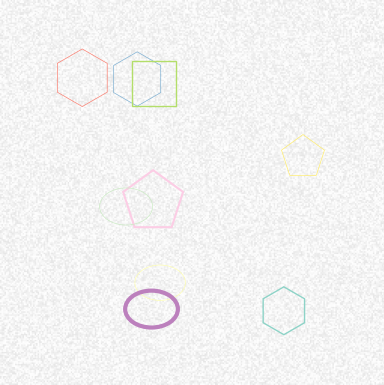[{"shape": "hexagon", "thickness": 1, "radius": 0.31, "center": [0.737, 0.193]}, {"shape": "oval", "thickness": 0.5, "radius": 0.33, "center": [0.416, 0.266]}, {"shape": "hexagon", "thickness": 0.5, "radius": 0.37, "center": [0.214, 0.798]}, {"shape": "hexagon", "thickness": 0.5, "radius": 0.35, "center": [0.356, 0.795]}, {"shape": "square", "thickness": 1, "radius": 0.29, "center": [0.4, 0.783]}, {"shape": "pentagon", "thickness": 1.5, "radius": 0.41, "center": [0.398, 0.476]}, {"shape": "oval", "thickness": 3, "radius": 0.34, "center": [0.394, 0.197]}, {"shape": "oval", "thickness": 0.5, "radius": 0.34, "center": [0.327, 0.464]}, {"shape": "pentagon", "thickness": 0.5, "radius": 0.29, "center": [0.787, 0.592]}]